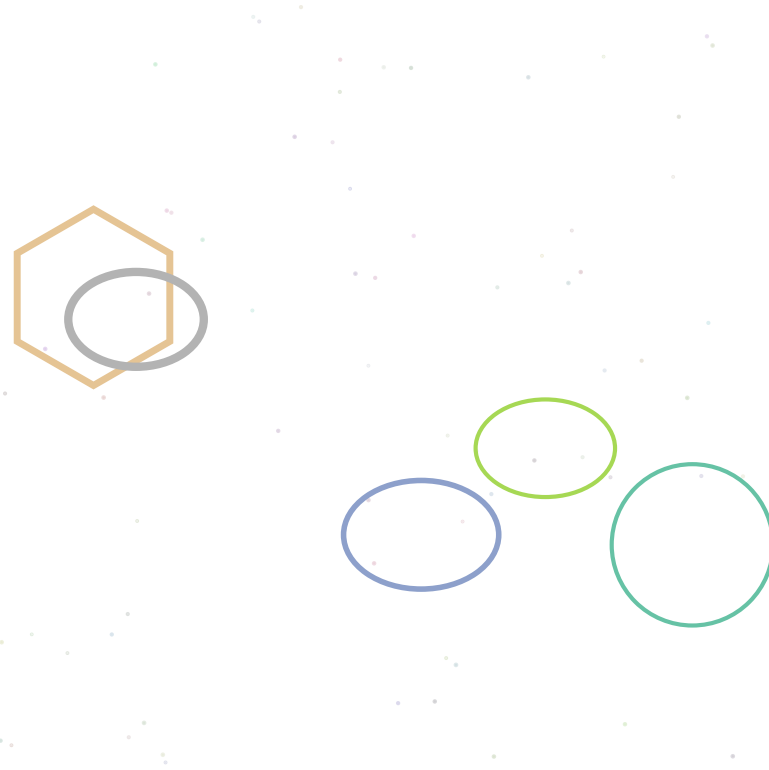[{"shape": "circle", "thickness": 1.5, "radius": 0.52, "center": [0.899, 0.292]}, {"shape": "oval", "thickness": 2, "radius": 0.5, "center": [0.547, 0.305]}, {"shape": "oval", "thickness": 1.5, "radius": 0.45, "center": [0.708, 0.418]}, {"shape": "hexagon", "thickness": 2.5, "radius": 0.57, "center": [0.121, 0.614]}, {"shape": "oval", "thickness": 3, "radius": 0.44, "center": [0.177, 0.585]}]